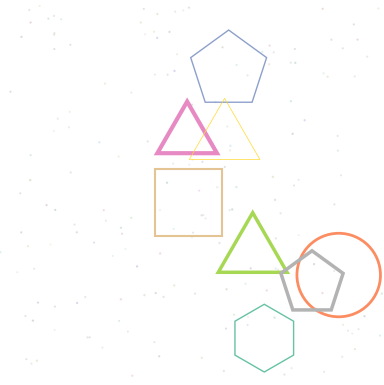[{"shape": "hexagon", "thickness": 1, "radius": 0.44, "center": [0.686, 0.122]}, {"shape": "circle", "thickness": 2, "radius": 0.54, "center": [0.88, 0.286]}, {"shape": "pentagon", "thickness": 1, "radius": 0.52, "center": [0.594, 0.818]}, {"shape": "triangle", "thickness": 3, "radius": 0.45, "center": [0.486, 0.647]}, {"shape": "triangle", "thickness": 2.5, "radius": 0.52, "center": [0.656, 0.344]}, {"shape": "triangle", "thickness": 0.5, "radius": 0.53, "center": [0.583, 0.639]}, {"shape": "square", "thickness": 1.5, "radius": 0.43, "center": [0.49, 0.475]}, {"shape": "pentagon", "thickness": 2.5, "radius": 0.42, "center": [0.81, 0.264]}]